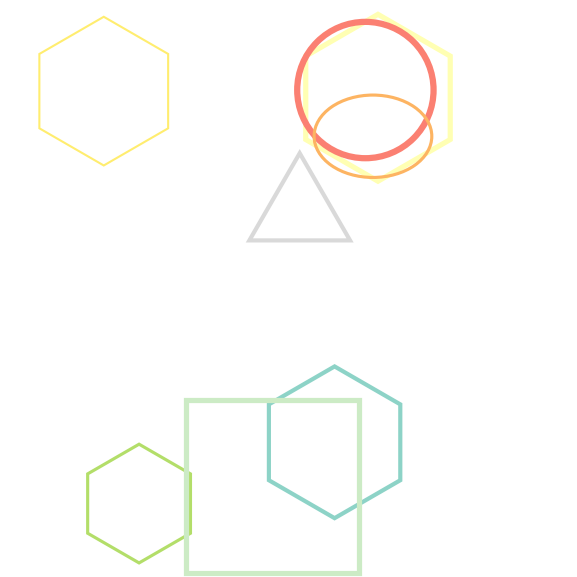[{"shape": "hexagon", "thickness": 2, "radius": 0.66, "center": [0.579, 0.233]}, {"shape": "hexagon", "thickness": 2.5, "radius": 0.72, "center": [0.655, 0.83]}, {"shape": "circle", "thickness": 3, "radius": 0.59, "center": [0.633, 0.843]}, {"shape": "oval", "thickness": 1.5, "radius": 0.51, "center": [0.646, 0.763]}, {"shape": "hexagon", "thickness": 1.5, "radius": 0.51, "center": [0.241, 0.127]}, {"shape": "triangle", "thickness": 2, "radius": 0.5, "center": [0.519, 0.633]}, {"shape": "square", "thickness": 2.5, "radius": 0.75, "center": [0.472, 0.157]}, {"shape": "hexagon", "thickness": 1, "radius": 0.64, "center": [0.18, 0.841]}]